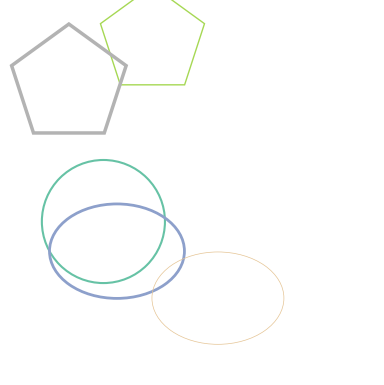[{"shape": "circle", "thickness": 1.5, "radius": 0.8, "center": [0.269, 0.425]}, {"shape": "oval", "thickness": 2, "radius": 0.88, "center": [0.304, 0.348]}, {"shape": "pentagon", "thickness": 1, "radius": 0.71, "center": [0.396, 0.895]}, {"shape": "oval", "thickness": 0.5, "radius": 0.86, "center": [0.566, 0.226]}, {"shape": "pentagon", "thickness": 2.5, "radius": 0.78, "center": [0.179, 0.781]}]